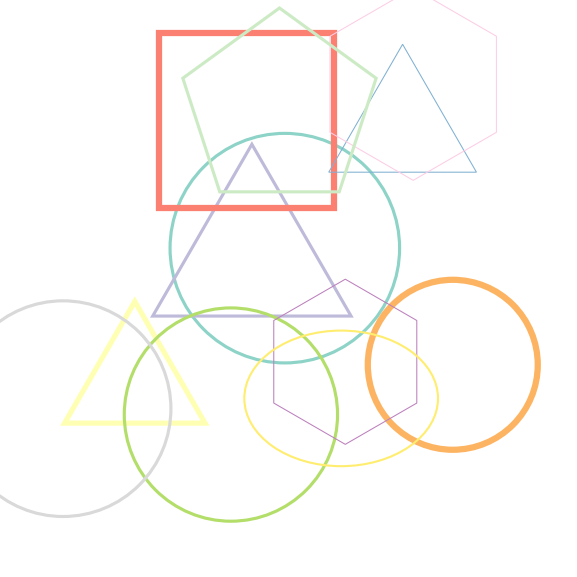[{"shape": "circle", "thickness": 1.5, "radius": 0.99, "center": [0.493, 0.569]}, {"shape": "triangle", "thickness": 2.5, "radius": 0.7, "center": [0.233, 0.337]}, {"shape": "triangle", "thickness": 1.5, "radius": 0.99, "center": [0.436, 0.551]}, {"shape": "square", "thickness": 3, "radius": 0.76, "center": [0.428, 0.79]}, {"shape": "triangle", "thickness": 0.5, "radius": 0.74, "center": [0.697, 0.775]}, {"shape": "circle", "thickness": 3, "radius": 0.74, "center": [0.784, 0.367]}, {"shape": "circle", "thickness": 1.5, "radius": 0.92, "center": [0.4, 0.281]}, {"shape": "hexagon", "thickness": 0.5, "radius": 0.83, "center": [0.716, 0.853]}, {"shape": "circle", "thickness": 1.5, "radius": 0.93, "center": [0.109, 0.291]}, {"shape": "hexagon", "thickness": 0.5, "radius": 0.71, "center": [0.598, 0.373]}, {"shape": "pentagon", "thickness": 1.5, "radius": 0.88, "center": [0.484, 0.809]}, {"shape": "oval", "thickness": 1, "radius": 0.84, "center": [0.591, 0.309]}]